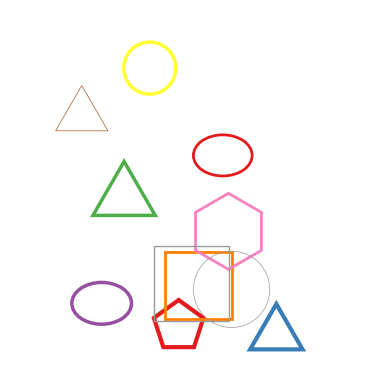[{"shape": "oval", "thickness": 2, "radius": 0.38, "center": [0.579, 0.596]}, {"shape": "pentagon", "thickness": 3, "radius": 0.34, "center": [0.464, 0.153]}, {"shape": "triangle", "thickness": 3, "radius": 0.39, "center": [0.718, 0.132]}, {"shape": "triangle", "thickness": 2.5, "radius": 0.47, "center": [0.322, 0.487]}, {"shape": "oval", "thickness": 2.5, "radius": 0.39, "center": [0.264, 0.212]}, {"shape": "square", "thickness": 2, "radius": 0.44, "center": [0.515, 0.258]}, {"shape": "circle", "thickness": 2.5, "radius": 0.34, "center": [0.389, 0.823]}, {"shape": "triangle", "thickness": 0.5, "radius": 0.39, "center": [0.212, 0.699]}, {"shape": "hexagon", "thickness": 2, "radius": 0.49, "center": [0.593, 0.399]}, {"shape": "square", "thickness": 1, "radius": 0.49, "center": [0.498, 0.264]}, {"shape": "circle", "thickness": 0.5, "radius": 0.5, "center": [0.601, 0.248]}]